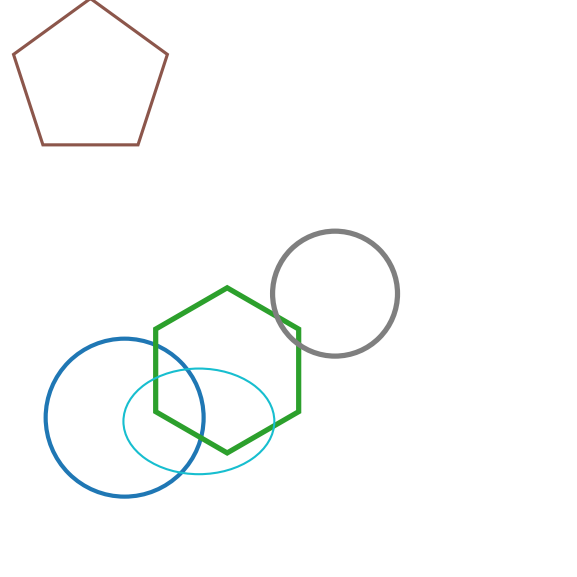[{"shape": "circle", "thickness": 2, "radius": 0.68, "center": [0.216, 0.276]}, {"shape": "hexagon", "thickness": 2.5, "radius": 0.71, "center": [0.393, 0.358]}, {"shape": "pentagon", "thickness": 1.5, "radius": 0.7, "center": [0.157, 0.862]}, {"shape": "circle", "thickness": 2.5, "radius": 0.54, "center": [0.58, 0.491]}, {"shape": "oval", "thickness": 1, "radius": 0.65, "center": [0.344, 0.269]}]